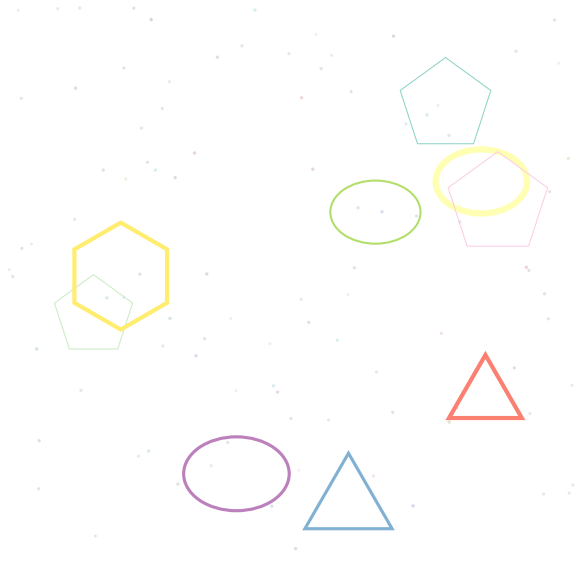[{"shape": "pentagon", "thickness": 0.5, "radius": 0.41, "center": [0.771, 0.817]}, {"shape": "oval", "thickness": 3, "radius": 0.4, "center": [0.833, 0.685]}, {"shape": "triangle", "thickness": 2, "radius": 0.36, "center": [0.841, 0.312]}, {"shape": "triangle", "thickness": 1.5, "radius": 0.44, "center": [0.603, 0.127]}, {"shape": "oval", "thickness": 1, "radius": 0.39, "center": [0.65, 0.632]}, {"shape": "pentagon", "thickness": 0.5, "radius": 0.45, "center": [0.862, 0.646]}, {"shape": "oval", "thickness": 1.5, "radius": 0.46, "center": [0.409, 0.179]}, {"shape": "pentagon", "thickness": 0.5, "radius": 0.36, "center": [0.162, 0.452]}, {"shape": "hexagon", "thickness": 2, "radius": 0.46, "center": [0.209, 0.521]}]